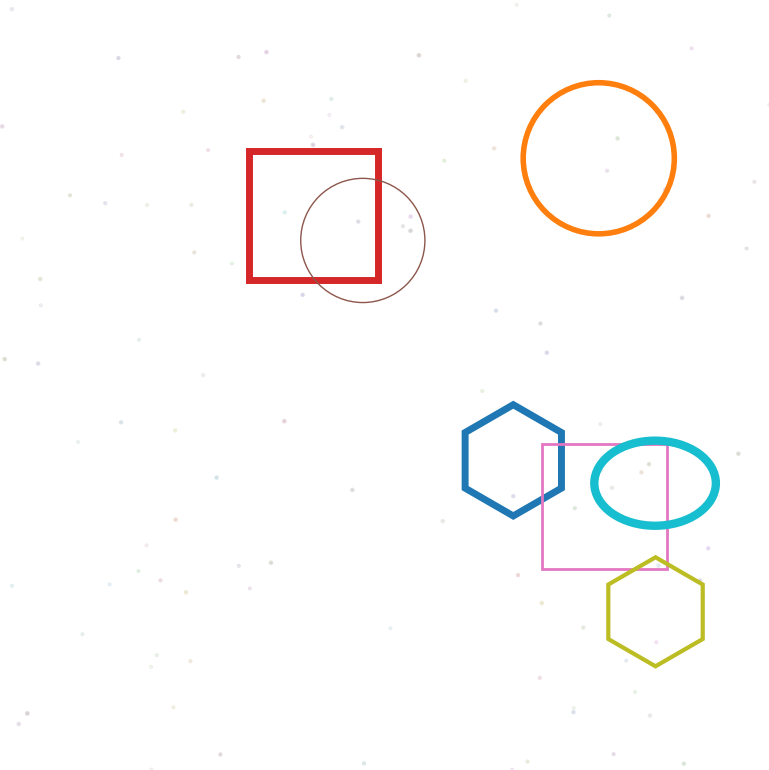[{"shape": "hexagon", "thickness": 2.5, "radius": 0.36, "center": [0.667, 0.402]}, {"shape": "circle", "thickness": 2, "radius": 0.49, "center": [0.778, 0.794]}, {"shape": "square", "thickness": 2.5, "radius": 0.42, "center": [0.407, 0.721]}, {"shape": "circle", "thickness": 0.5, "radius": 0.4, "center": [0.471, 0.688]}, {"shape": "square", "thickness": 1, "radius": 0.41, "center": [0.785, 0.342]}, {"shape": "hexagon", "thickness": 1.5, "radius": 0.35, "center": [0.851, 0.205]}, {"shape": "oval", "thickness": 3, "radius": 0.39, "center": [0.851, 0.372]}]